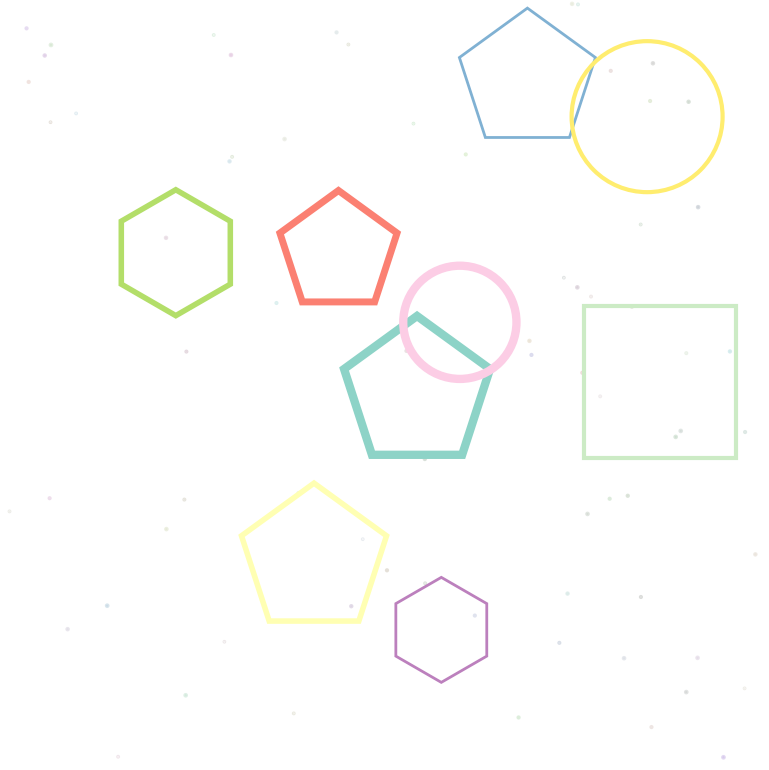[{"shape": "pentagon", "thickness": 3, "radius": 0.5, "center": [0.542, 0.49]}, {"shape": "pentagon", "thickness": 2, "radius": 0.5, "center": [0.408, 0.274]}, {"shape": "pentagon", "thickness": 2.5, "radius": 0.4, "center": [0.44, 0.673]}, {"shape": "pentagon", "thickness": 1, "radius": 0.46, "center": [0.685, 0.897]}, {"shape": "hexagon", "thickness": 2, "radius": 0.41, "center": [0.228, 0.672]}, {"shape": "circle", "thickness": 3, "radius": 0.37, "center": [0.597, 0.581]}, {"shape": "hexagon", "thickness": 1, "radius": 0.34, "center": [0.573, 0.182]}, {"shape": "square", "thickness": 1.5, "radius": 0.49, "center": [0.858, 0.504]}, {"shape": "circle", "thickness": 1.5, "radius": 0.49, "center": [0.84, 0.848]}]